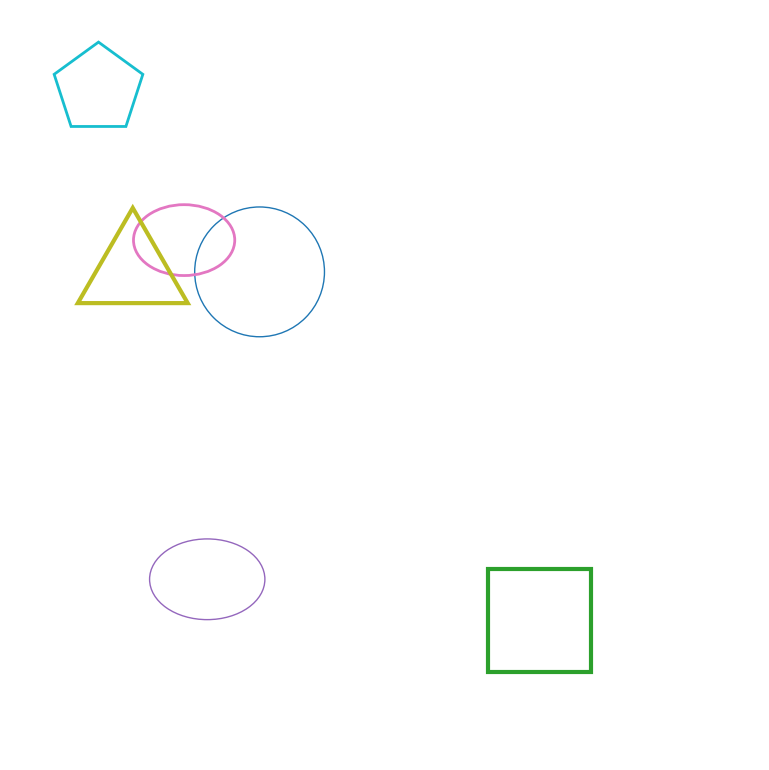[{"shape": "circle", "thickness": 0.5, "radius": 0.42, "center": [0.337, 0.647]}, {"shape": "square", "thickness": 1.5, "radius": 0.34, "center": [0.701, 0.194]}, {"shape": "oval", "thickness": 0.5, "radius": 0.37, "center": [0.269, 0.248]}, {"shape": "oval", "thickness": 1, "radius": 0.33, "center": [0.239, 0.688]}, {"shape": "triangle", "thickness": 1.5, "radius": 0.41, "center": [0.172, 0.648]}, {"shape": "pentagon", "thickness": 1, "radius": 0.3, "center": [0.128, 0.885]}]